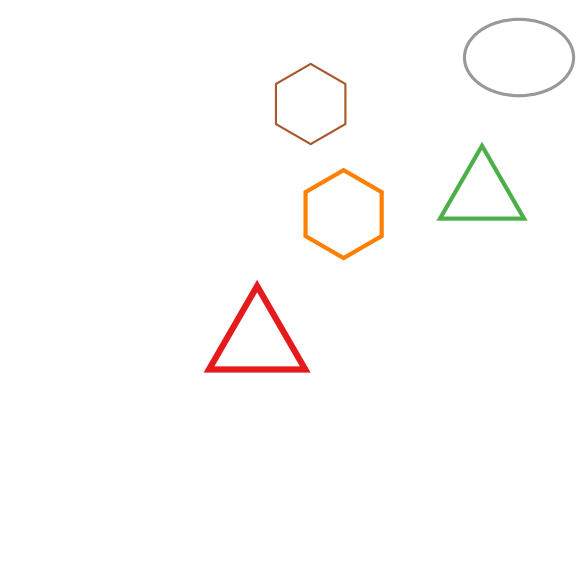[{"shape": "triangle", "thickness": 3, "radius": 0.48, "center": [0.445, 0.407]}, {"shape": "triangle", "thickness": 2, "radius": 0.42, "center": [0.835, 0.663]}, {"shape": "hexagon", "thickness": 2, "radius": 0.38, "center": [0.595, 0.628]}, {"shape": "hexagon", "thickness": 1, "radius": 0.35, "center": [0.538, 0.819]}, {"shape": "oval", "thickness": 1.5, "radius": 0.47, "center": [0.899, 0.9]}]